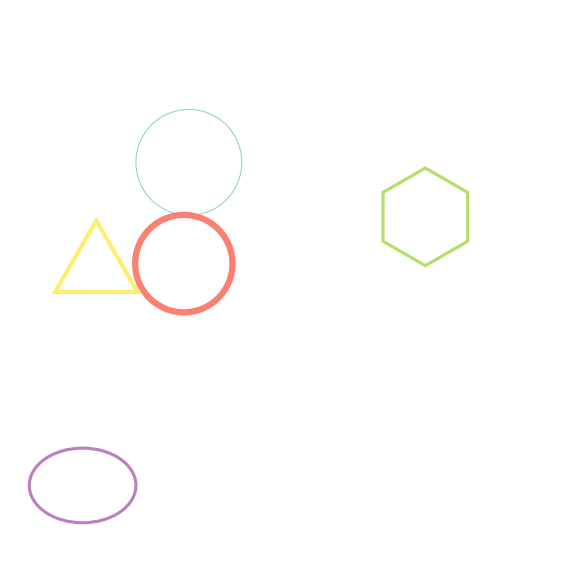[{"shape": "circle", "thickness": 0.5, "radius": 0.46, "center": [0.327, 0.718]}, {"shape": "circle", "thickness": 3, "radius": 0.42, "center": [0.318, 0.543]}, {"shape": "hexagon", "thickness": 1.5, "radius": 0.42, "center": [0.737, 0.624]}, {"shape": "oval", "thickness": 1.5, "radius": 0.46, "center": [0.143, 0.159]}, {"shape": "triangle", "thickness": 2, "radius": 0.41, "center": [0.167, 0.535]}]